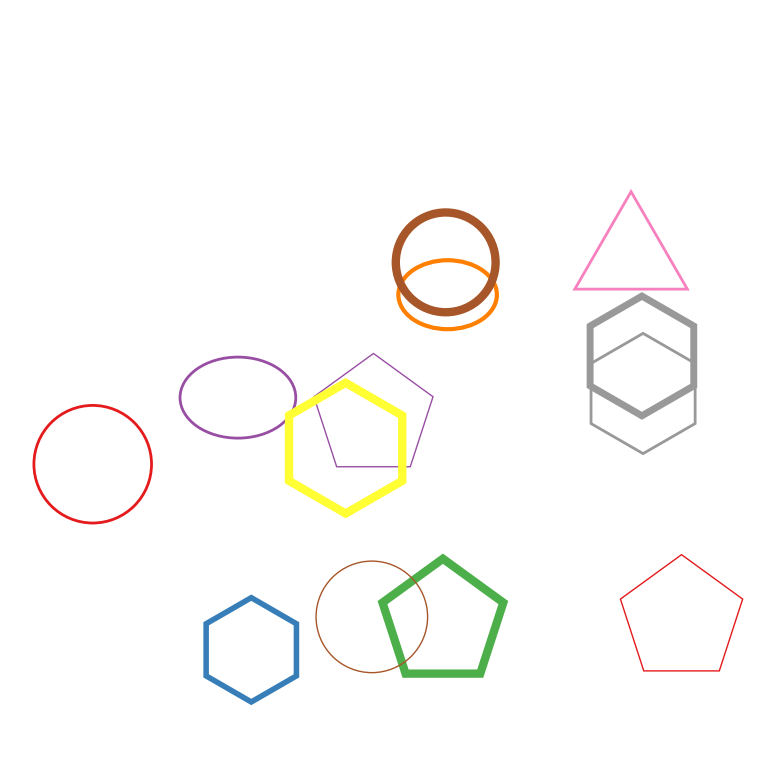[{"shape": "pentagon", "thickness": 0.5, "radius": 0.42, "center": [0.885, 0.196]}, {"shape": "circle", "thickness": 1, "radius": 0.38, "center": [0.12, 0.397]}, {"shape": "hexagon", "thickness": 2, "radius": 0.34, "center": [0.326, 0.156]}, {"shape": "pentagon", "thickness": 3, "radius": 0.41, "center": [0.575, 0.192]}, {"shape": "pentagon", "thickness": 0.5, "radius": 0.41, "center": [0.485, 0.46]}, {"shape": "oval", "thickness": 1, "radius": 0.38, "center": [0.309, 0.484]}, {"shape": "oval", "thickness": 1.5, "radius": 0.32, "center": [0.581, 0.617]}, {"shape": "hexagon", "thickness": 3, "radius": 0.42, "center": [0.449, 0.418]}, {"shape": "circle", "thickness": 3, "radius": 0.32, "center": [0.579, 0.659]}, {"shape": "circle", "thickness": 0.5, "radius": 0.36, "center": [0.483, 0.199]}, {"shape": "triangle", "thickness": 1, "radius": 0.42, "center": [0.82, 0.667]}, {"shape": "hexagon", "thickness": 2.5, "radius": 0.39, "center": [0.834, 0.538]}, {"shape": "hexagon", "thickness": 1, "radius": 0.39, "center": [0.835, 0.489]}]